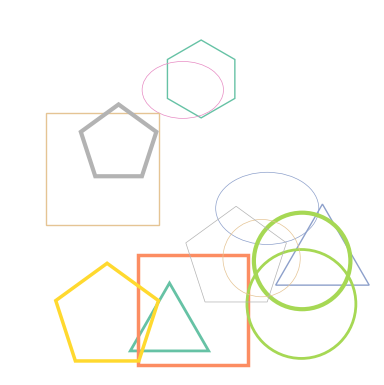[{"shape": "hexagon", "thickness": 1, "radius": 0.51, "center": [0.522, 0.795]}, {"shape": "triangle", "thickness": 2, "radius": 0.59, "center": [0.44, 0.147]}, {"shape": "square", "thickness": 2.5, "radius": 0.72, "center": [0.501, 0.195]}, {"shape": "oval", "thickness": 0.5, "radius": 0.67, "center": [0.694, 0.459]}, {"shape": "triangle", "thickness": 1, "radius": 0.7, "center": [0.837, 0.33]}, {"shape": "oval", "thickness": 0.5, "radius": 0.53, "center": [0.475, 0.766]}, {"shape": "circle", "thickness": 2, "radius": 0.71, "center": [0.783, 0.21]}, {"shape": "circle", "thickness": 3, "radius": 0.63, "center": [0.785, 0.322]}, {"shape": "pentagon", "thickness": 2.5, "radius": 0.7, "center": [0.278, 0.176]}, {"shape": "square", "thickness": 1, "radius": 0.73, "center": [0.266, 0.561]}, {"shape": "circle", "thickness": 0.5, "radius": 0.5, "center": [0.679, 0.33]}, {"shape": "pentagon", "thickness": 0.5, "radius": 0.69, "center": [0.613, 0.327]}, {"shape": "pentagon", "thickness": 3, "radius": 0.52, "center": [0.308, 0.626]}]